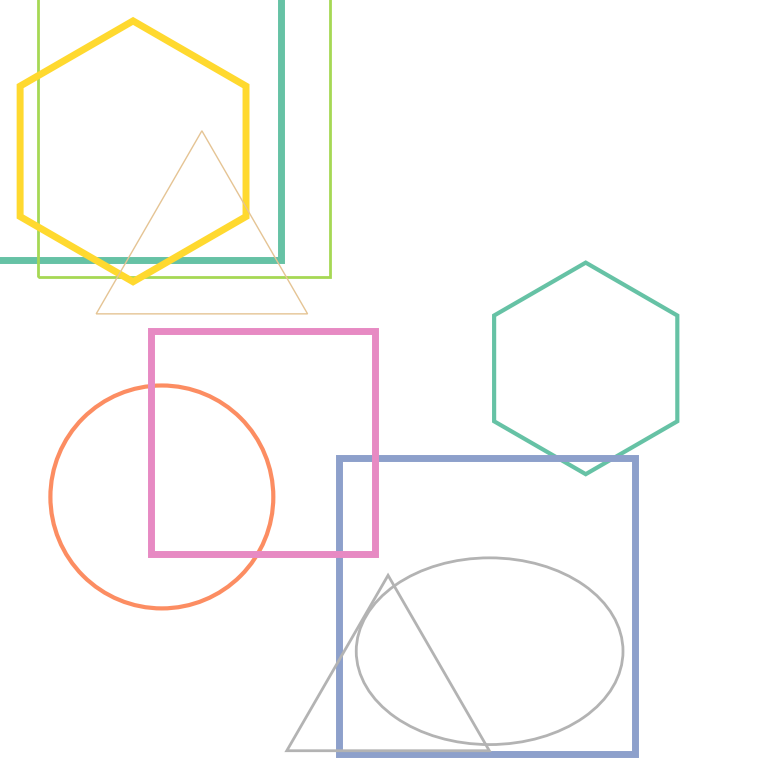[{"shape": "hexagon", "thickness": 1.5, "radius": 0.69, "center": [0.761, 0.522]}, {"shape": "square", "thickness": 2.5, "radius": 0.92, "center": [0.181, 0.846]}, {"shape": "circle", "thickness": 1.5, "radius": 0.72, "center": [0.21, 0.355]}, {"shape": "square", "thickness": 2.5, "radius": 0.96, "center": [0.632, 0.213]}, {"shape": "square", "thickness": 2.5, "radius": 0.73, "center": [0.342, 0.426]}, {"shape": "square", "thickness": 1, "radius": 0.95, "center": [0.239, 0.83]}, {"shape": "hexagon", "thickness": 2.5, "radius": 0.85, "center": [0.173, 0.803]}, {"shape": "triangle", "thickness": 0.5, "radius": 0.79, "center": [0.262, 0.672]}, {"shape": "triangle", "thickness": 1, "radius": 0.76, "center": [0.504, 0.101]}, {"shape": "oval", "thickness": 1, "radius": 0.87, "center": [0.636, 0.154]}]